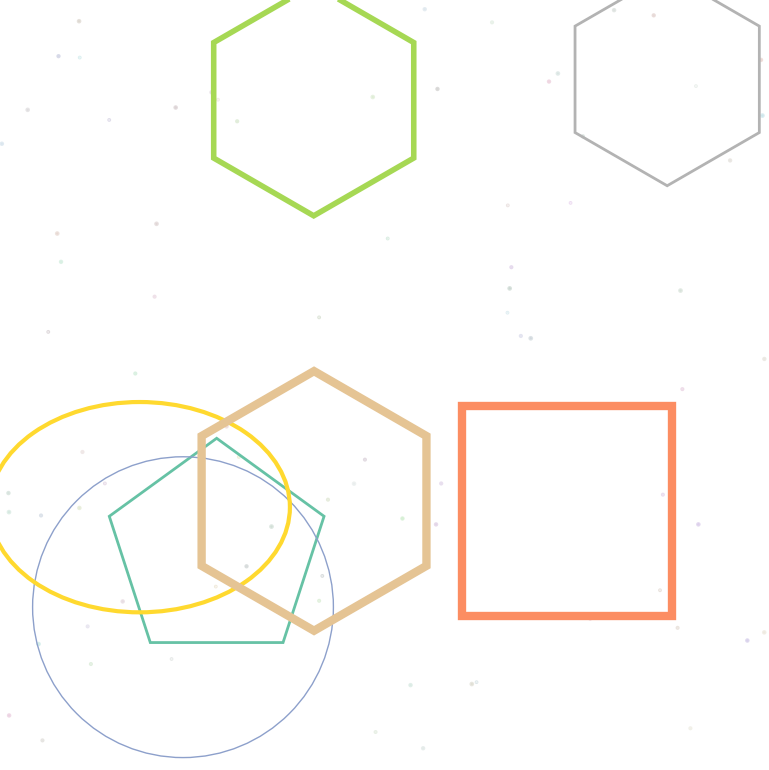[{"shape": "pentagon", "thickness": 1, "radius": 0.73, "center": [0.281, 0.284]}, {"shape": "square", "thickness": 3, "radius": 0.68, "center": [0.737, 0.337]}, {"shape": "circle", "thickness": 0.5, "radius": 0.98, "center": [0.238, 0.211]}, {"shape": "hexagon", "thickness": 2, "radius": 0.75, "center": [0.407, 0.87]}, {"shape": "oval", "thickness": 1.5, "radius": 0.98, "center": [0.181, 0.341]}, {"shape": "hexagon", "thickness": 3, "radius": 0.84, "center": [0.408, 0.349]}, {"shape": "hexagon", "thickness": 1, "radius": 0.69, "center": [0.866, 0.897]}]